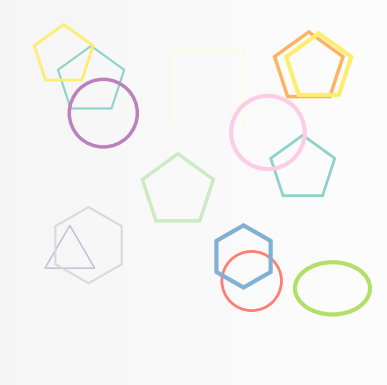[{"shape": "pentagon", "thickness": 1.5, "radius": 0.45, "center": [0.235, 0.791]}, {"shape": "pentagon", "thickness": 2, "radius": 0.43, "center": [0.781, 0.562]}, {"shape": "square", "thickness": 0.5, "radius": 0.47, "center": [0.533, 0.774]}, {"shape": "triangle", "thickness": 1, "radius": 0.37, "center": [0.18, 0.341]}, {"shape": "circle", "thickness": 2, "radius": 0.38, "center": [0.649, 0.27]}, {"shape": "hexagon", "thickness": 3, "radius": 0.4, "center": [0.628, 0.334]}, {"shape": "pentagon", "thickness": 2.5, "radius": 0.46, "center": [0.797, 0.824]}, {"shape": "oval", "thickness": 3, "radius": 0.48, "center": [0.858, 0.251]}, {"shape": "circle", "thickness": 3, "radius": 0.47, "center": [0.691, 0.656]}, {"shape": "hexagon", "thickness": 1.5, "radius": 0.49, "center": [0.229, 0.363]}, {"shape": "circle", "thickness": 2.5, "radius": 0.44, "center": [0.267, 0.706]}, {"shape": "pentagon", "thickness": 2.5, "radius": 0.48, "center": [0.459, 0.504]}, {"shape": "pentagon", "thickness": 2, "radius": 0.4, "center": [0.164, 0.857]}, {"shape": "pentagon", "thickness": 3, "radius": 0.44, "center": [0.823, 0.825]}]